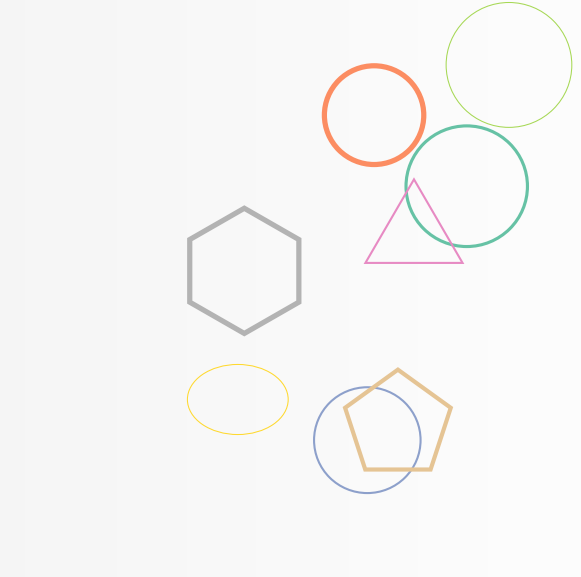[{"shape": "circle", "thickness": 1.5, "radius": 0.52, "center": [0.803, 0.677]}, {"shape": "circle", "thickness": 2.5, "radius": 0.43, "center": [0.644, 0.8]}, {"shape": "circle", "thickness": 1, "radius": 0.46, "center": [0.632, 0.237]}, {"shape": "triangle", "thickness": 1, "radius": 0.48, "center": [0.712, 0.592]}, {"shape": "circle", "thickness": 0.5, "radius": 0.54, "center": [0.876, 0.887]}, {"shape": "oval", "thickness": 0.5, "radius": 0.43, "center": [0.409, 0.307]}, {"shape": "pentagon", "thickness": 2, "radius": 0.48, "center": [0.685, 0.263]}, {"shape": "hexagon", "thickness": 2.5, "radius": 0.54, "center": [0.42, 0.53]}]